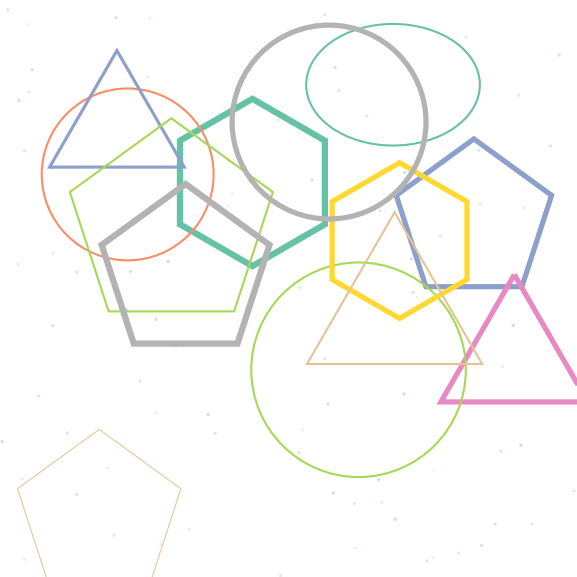[{"shape": "oval", "thickness": 1, "radius": 0.75, "center": [0.681, 0.852]}, {"shape": "hexagon", "thickness": 3, "radius": 0.72, "center": [0.437, 0.683]}, {"shape": "circle", "thickness": 1, "radius": 0.74, "center": [0.221, 0.697]}, {"shape": "triangle", "thickness": 1.5, "radius": 0.67, "center": [0.202, 0.777]}, {"shape": "pentagon", "thickness": 2.5, "radius": 0.71, "center": [0.821, 0.617]}, {"shape": "triangle", "thickness": 2.5, "radius": 0.73, "center": [0.891, 0.377]}, {"shape": "circle", "thickness": 1, "radius": 0.93, "center": [0.621, 0.359]}, {"shape": "pentagon", "thickness": 1, "radius": 0.92, "center": [0.297, 0.609]}, {"shape": "hexagon", "thickness": 2.5, "radius": 0.67, "center": [0.692, 0.583]}, {"shape": "triangle", "thickness": 1, "radius": 0.88, "center": [0.683, 0.456]}, {"shape": "pentagon", "thickness": 0.5, "radius": 0.74, "center": [0.172, 0.107]}, {"shape": "pentagon", "thickness": 3, "radius": 0.76, "center": [0.321, 0.528]}, {"shape": "circle", "thickness": 2.5, "radius": 0.84, "center": [0.57, 0.788]}]